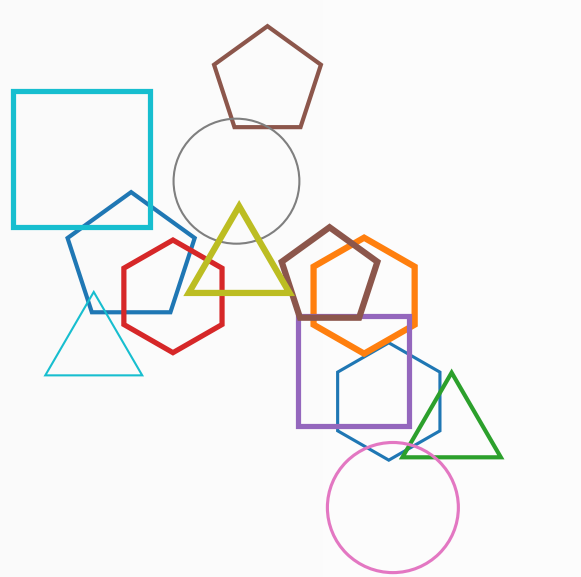[{"shape": "pentagon", "thickness": 2, "radius": 0.58, "center": [0.226, 0.551]}, {"shape": "hexagon", "thickness": 1.5, "radius": 0.51, "center": [0.669, 0.304]}, {"shape": "hexagon", "thickness": 3, "radius": 0.5, "center": [0.626, 0.487]}, {"shape": "triangle", "thickness": 2, "radius": 0.49, "center": [0.777, 0.256]}, {"shape": "hexagon", "thickness": 2.5, "radius": 0.49, "center": [0.298, 0.486]}, {"shape": "square", "thickness": 2.5, "radius": 0.48, "center": [0.608, 0.356]}, {"shape": "pentagon", "thickness": 2, "radius": 0.48, "center": [0.46, 0.857]}, {"shape": "pentagon", "thickness": 3, "radius": 0.43, "center": [0.567, 0.519]}, {"shape": "circle", "thickness": 1.5, "radius": 0.56, "center": [0.676, 0.12]}, {"shape": "circle", "thickness": 1, "radius": 0.54, "center": [0.407, 0.685]}, {"shape": "triangle", "thickness": 3, "radius": 0.5, "center": [0.411, 0.542]}, {"shape": "triangle", "thickness": 1, "radius": 0.48, "center": [0.161, 0.397]}, {"shape": "square", "thickness": 2.5, "radius": 0.59, "center": [0.14, 0.724]}]